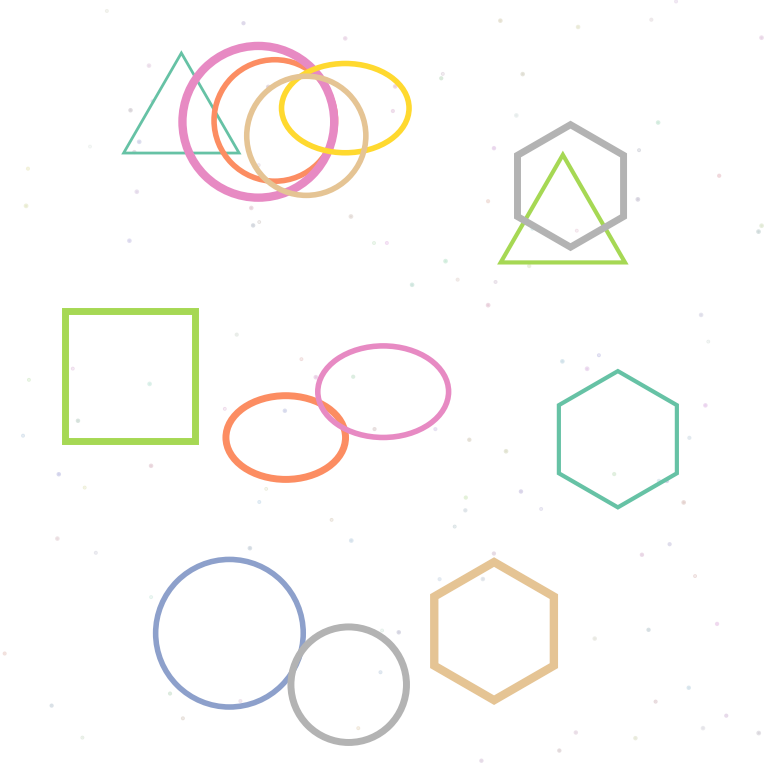[{"shape": "hexagon", "thickness": 1.5, "radius": 0.44, "center": [0.802, 0.43]}, {"shape": "triangle", "thickness": 1, "radius": 0.43, "center": [0.236, 0.845]}, {"shape": "circle", "thickness": 2, "radius": 0.39, "center": [0.357, 0.844]}, {"shape": "oval", "thickness": 2.5, "radius": 0.39, "center": [0.371, 0.432]}, {"shape": "circle", "thickness": 2, "radius": 0.48, "center": [0.298, 0.178]}, {"shape": "circle", "thickness": 3, "radius": 0.49, "center": [0.335, 0.842]}, {"shape": "oval", "thickness": 2, "radius": 0.42, "center": [0.498, 0.491]}, {"shape": "triangle", "thickness": 1.5, "radius": 0.47, "center": [0.731, 0.706]}, {"shape": "square", "thickness": 2.5, "radius": 0.42, "center": [0.168, 0.512]}, {"shape": "oval", "thickness": 2, "radius": 0.41, "center": [0.448, 0.86]}, {"shape": "circle", "thickness": 2, "radius": 0.39, "center": [0.398, 0.824]}, {"shape": "hexagon", "thickness": 3, "radius": 0.45, "center": [0.642, 0.18]}, {"shape": "circle", "thickness": 2.5, "radius": 0.38, "center": [0.453, 0.111]}, {"shape": "hexagon", "thickness": 2.5, "radius": 0.4, "center": [0.741, 0.759]}]